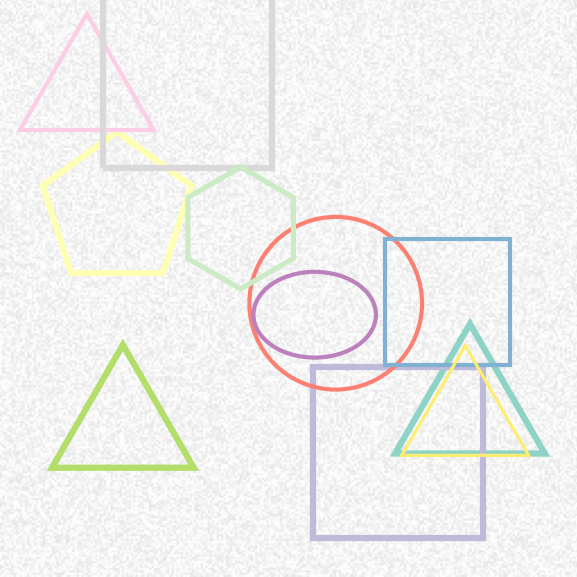[{"shape": "triangle", "thickness": 3, "radius": 0.75, "center": [0.814, 0.289]}, {"shape": "pentagon", "thickness": 3, "radius": 0.68, "center": [0.203, 0.636]}, {"shape": "square", "thickness": 3, "radius": 0.74, "center": [0.689, 0.215]}, {"shape": "circle", "thickness": 2, "radius": 0.75, "center": [0.581, 0.474]}, {"shape": "square", "thickness": 2, "radius": 0.54, "center": [0.775, 0.476]}, {"shape": "triangle", "thickness": 3, "radius": 0.71, "center": [0.213, 0.26]}, {"shape": "triangle", "thickness": 2, "radius": 0.67, "center": [0.15, 0.841]}, {"shape": "square", "thickness": 3, "radius": 0.73, "center": [0.325, 0.855]}, {"shape": "oval", "thickness": 2, "radius": 0.53, "center": [0.545, 0.454]}, {"shape": "hexagon", "thickness": 2.5, "radius": 0.53, "center": [0.417, 0.604]}, {"shape": "triangle", "thickness": 1.5, "radius": 0.63, "center": [0.806, 0.274]}]